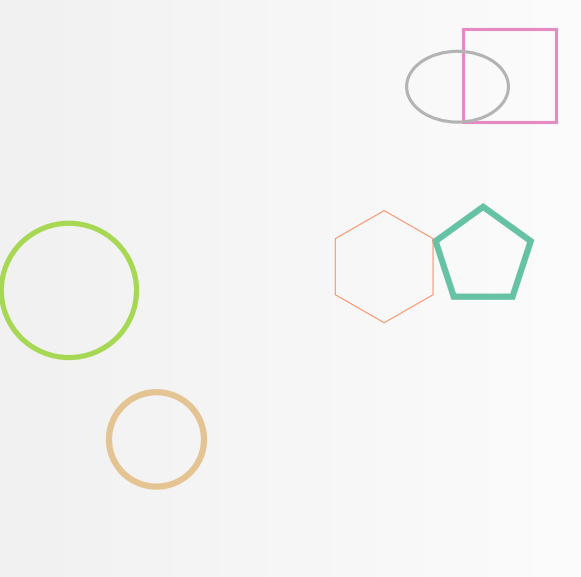[{"shape": "pentagon", "thickness": 3, "radius": 0.43, "center": [0.831, 0.555]}, {"shape": "hexagon", "thickness": 0.5, "radius": 0.49, "center": [0.661, 0.537]}, {"shape": "square", "thickness": 1.5, "radius": 0.4, "center": [0.877, 0.868]}, {"shape": "circle", "thickness": 2.5, "radius": 0.58, "center": [0.119, 0.496]}, {"shape": "circle", "thickness": 3, "radius": 0.41, "center": [0.269, 0.238]}, {"shape": "oval", "thickness": 1.5, "radius": 0.44, "center": [0.787, 0.849]}]